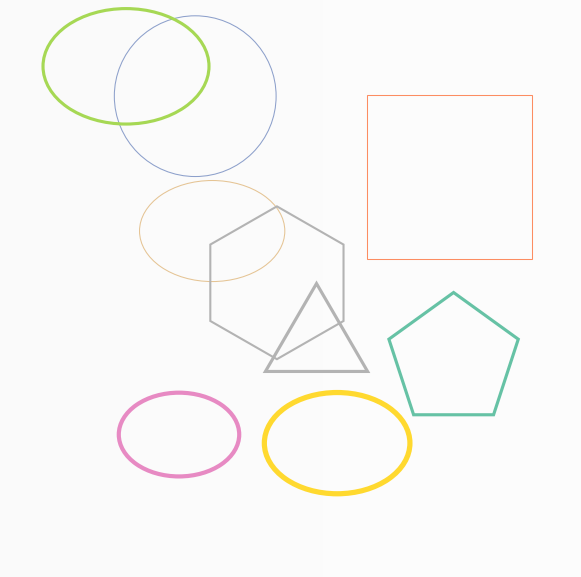[{"shape": "pentagon", "thickness": 1.5, "radius": 0.59, "center": [0.78, 0.376]}, {"shape": "square", "thickness": 0.5, "radius": 0.71, "center": [0.773, 0.693]}, {"shape": "circle", "thickness": 0.5, "radius": 0.7, "center": [0.336, 0.833]}, {"shape": "oval", "thickness": 2, "radius": 0.52, "center": [0.308, 0.247]}, {"shape": "oval", "thickness": 1.5, "radius": 0.71, "center": [0.217, 0.884]}, {"shape": "oval", "thickness": 2.5, "radius": 0.63, "center": [0.58, 0.232]}, {"shape": "oval", "thickness": 0.5, "radius": 0.62, "center": [0.365, 0.599]}, {"shape": "triangle", "thickness": 1.5, "radius": 0.51, "center": [0.545, 0.407]}, {"shape": "hexagon", "thickness": 1, "radius": 0.66, "center": [0.476, 0.509]}]